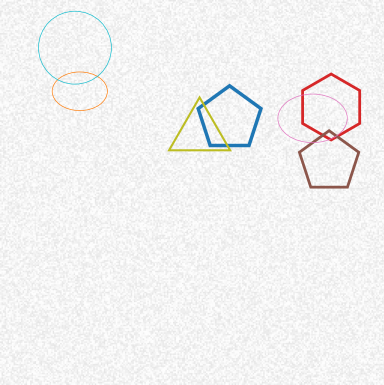[{"shape": "pentagon", "thickness": 2.5, "radius": 0.43, "center": [0.596, 0.691]}, {"shape": "oval", "thickness": 0.5, "radius": 0.36, "center": [0.207, 0.763]}, {"shape": "hexagon", "thickness": 2, "radius": 0.43, "center": [0.86, 0.722]}, {"shape": "pentagon", "thickness": 2, "radius": 0.41, "center": [0.855, 0.579]}, {"shape": "oval", "thickness": 0.5, "radius": 0.45, "center": [0.812, 0.693]}, {"shape": "triangle", "thickness": 1.5, "radius": 0.46, "center": [0.518, 0.655]}, {"shape": "circle", "thickness": 0.5, "radius": 0.47, "center": [0.195, 0.876]}]